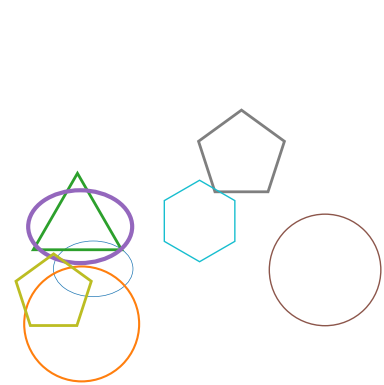[{"shape": "oval", "thickness": 0.5, "radius": 0.52, "center": [0.242, 0.302]}, {"shape": "circle", "thickness": 1.5, "radius": 0.75, "center": [0.212, 0.159]}, {"shape": "triangle", "thickness": 2, "radius": 0.66, "center": [0.201, 0.417]}, {"shape": "oval", "thickness": 3, "radius": 0.68, "center": [0.208, 0.411]}, {"shape": "circle", "thickness": 1, "radius": 0.72, "center": [0.844, 0.299]}, {"shape": "pentagon", "thickness": 2, "radius": 0.59, "center": [0.627, 0.597]}, {"shape": "pentagon", "thickness": 2, "radius": 0.51, "center": [0.139, 0.238]}, {"shape": "hexagon", "thickness": 1, "radius": 0.53, "center": [0.518, 0.426]}]